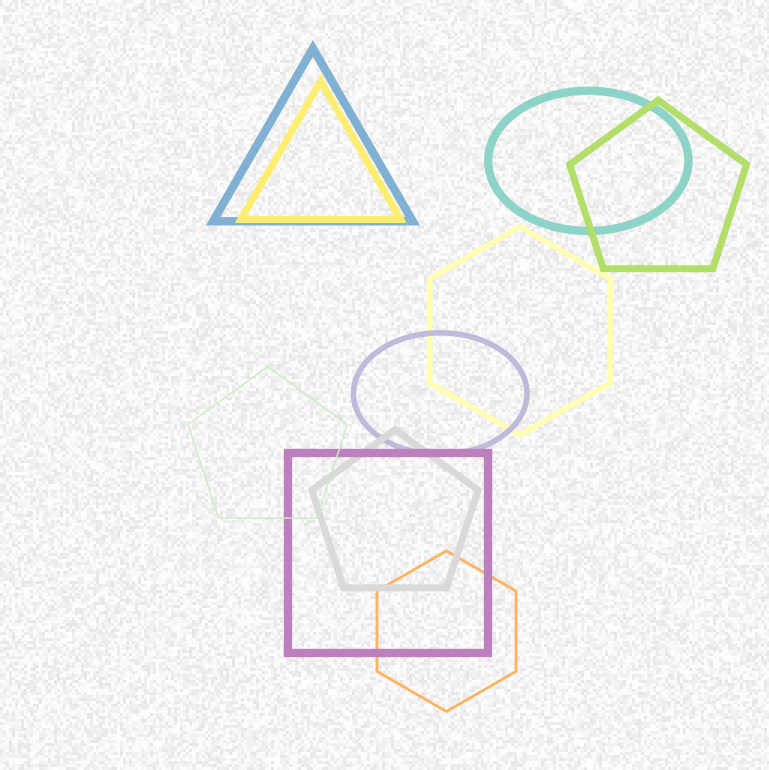[{"shape": "oval", "thickness": 3, "radius": 0.65, "center": [0.764, 0.791]}, {"shape": "hexagon", "thickness": 2, "radius": 0.68, "center": [0.675, 0.57]}, {"shape": "oval", "thickness": 2, "radius": 0.56, "center": [0.572, 0.489]}, {"shape": "triangle", "thickness": 3, "radius": 0.75, "center": [0.406, 0.787]}, {"shape": "hexagon", "thickness": 1, "radius": 0.52, "center": [0.58, 0.18]}, {"shape": "pentagon", "thickness": 2.5, "radius": 0.6, "center": [0.855, 0.749]}, {"shape": "pentagon", "thickness": 2.5, "radius": 0.57, "center": [0.513, 0.328]}, {"shape": "square", "thickness": 3, "radius": 0.65, "center": [0.504, 0.282]}, {"shape": "pentagon", "thickness": 0.5, "radius": 0.54, "center": [0.348, 0.415]}, {"shape": "triangle", "thickness": 2.5, "radius": 0.6, "center": [0.417, 0.775]}]